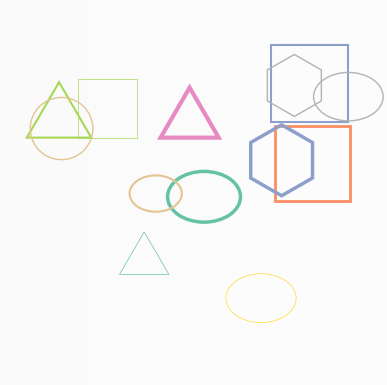[{"shape": "oval", "thickness": 2.5, "radius": 0.47, "center": [0.527, 0.489]}, {"shape": "triangle", "thickness": 0.5, "radius": 0.37, "center": [0.372, 0.324]}, {"shape": "square", "thickness": 2, "radius": 0.49, "center": [0.806, 0.575]}, {"shape": "square", "thickness": 1.5, "radius": 0.5, "center": [0.798, 0.783]}, {"shape": "hexagon", "thickness": 2.5, "radius": 0.46, "center": [0.727, 0.584]}, {"shape": "triangle", "thickness": 3, "radius": 0.43, "center": [0.489, 0.686]}, {"shape": "square", "thickness": 0.5, "radius": 0.38, "center": [0.278, 0.718]}, {"shape": "triangle", "thickness": 1.5, "radius": 0.48, "center": [0.152, 0.691]}, {"shape": "oval", "thickness": 0.5, "radius": 0.45, "center": [0.674, 0.226]}, {"shape": "oval", "thickness": 1.5, "radius": 0.34, "center": [0.402, 0.497]}, {"shape": "circle", "thickness": 1, "radius": 0.4, "center": [0.159, 0.666]}, {"shape": "hexagon", "thickness": 1, "radius": 0.4, "center": [0.76, 0.778]}, {"shape": "oval", "thickness": 1, "radius": 0.45, "center": [0.899, 0.749]}]